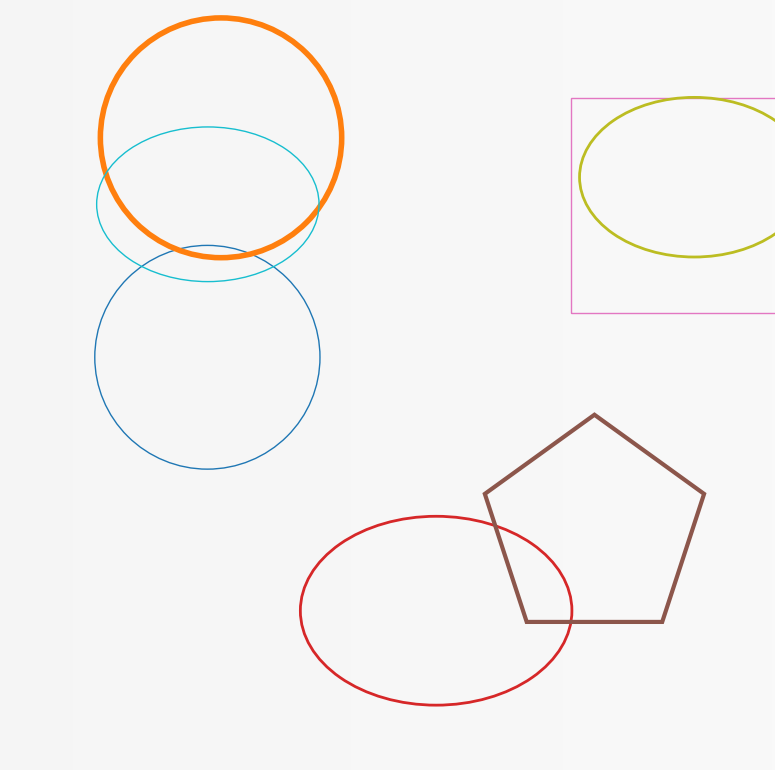[{"shape": "circle", "thickness": 0.5, "radius": 0.73, "center": [0.268, 0.536]}, {"shape": "circle", "thickness": 2, "radius": 0.78, "center": [0.285, 0.821]}, {"shape": "oval", "thickness": 1, "radius": 0.88, "center": [0.563, 0.207]}, {"shape": "pentagon", "thickness": 1.5, "radius": 0.74, "center": [0.767, 0.313]}, {"shape": "square", "thickness": 0.5, "radius": 0.7, "center": [0.877, 0.733]}, {"shape": "oval", "thickness": 1, "radius": 0.74, "center": [0.896, 0.77]}, {"shape": "oval", "thickness": 0.5, "radius": 0.72, "center": [0.268, 0.735]}]